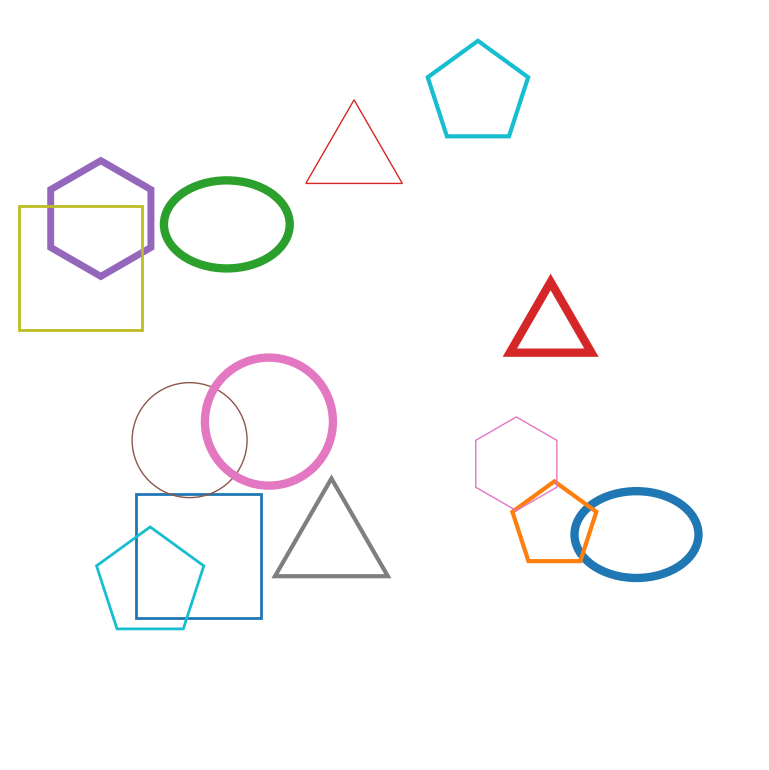[{"shape": "oval", "thickness": 3, "radius": 0.4, "center": [0.827, 0.306]}, {"shape": "square", "thickness": 1, "radius": 0.4, "center": [0.258, 0.278]}, {"shape": "pentagon", "thickness": 1.5, "radius": 0.29, "center": [0.72, 0.318]}, {"shape": "oval", "thickness": 3, "radius": 0.41, "center": [0.295, 0.709]}, {"shape": "triangle", "thickness": 3, "radius": 0.31, "center": [0.715, 0.573]}, {"shape": "triangle", "thickness": 0.5, "radius": 0.36, "center": [0.46, 0.798]}, {"shape": "hexagon", "thickness": 2.5, "radius": 0.38, "center": [0.131, 0.716]}, {"shape": "circle", "thickness": 0.5, "radius": 0.37, "center": [0.246, 0.428]}, {"shape": "hexagon", "thickness": 0.5, "radius": 0.3, "center": [0.671, 0.398]}, {"shape": "circle", "thickness": 3, "radius": 0.42, "center": [0.349, 0.452]}, {"shape": "triangle", "thickness": 1.5, "radius": 0.42, "center": [0.43, 0.294]}, {"shape": "square", "thickness": 1, "radius": 0.4, "center": [0.105, 0.652]}, {"shape": "pentagon", "thickness": 1.5, "radius": 0.34, "center": [0.621, 0.878]}, {"shape": "pentagon", "thickness": 1, "radius": 0.37, "center": [0.195, 0.242]}]